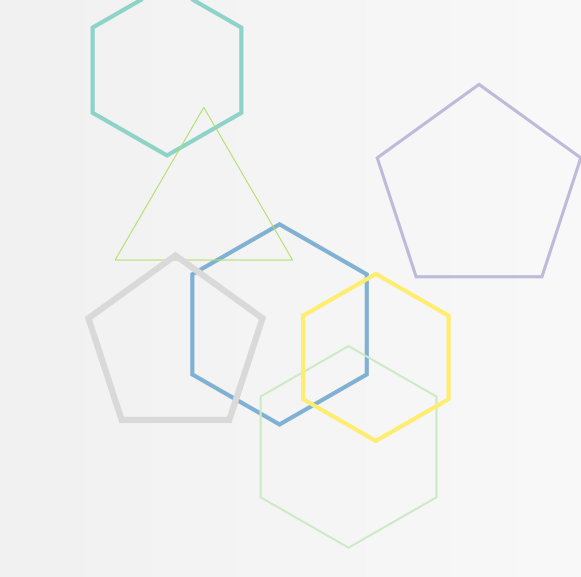[{"shape": "hexagon", "thickness": 2, "radius": 0.74, "center": [0.287, 0.878]}, {"shape": "pentagon", "thickness": 1.5, "radius": 0.92, "center": [0.824, 0.669]}, {"shape": "hexagon", "thickness": 2, "radius": 0.87, "center": [0.481, 0.437]}, {"shape": "triangle", "thickness": 0.5, "radius": 0.88, "center": [0.351, 0.637]}, {"shape": "pentagon", "thickness": 3, "radius": 0.79, "center": [0.302, 0.399]}, {"shape": "hexagon", "thickness": 1, "radius": 0.87, "center": [0.6, 0.225]}, {"shape": "hexagon", "thickness": 2, "radius": 0.72, "center": [0.647, 0.38]}]